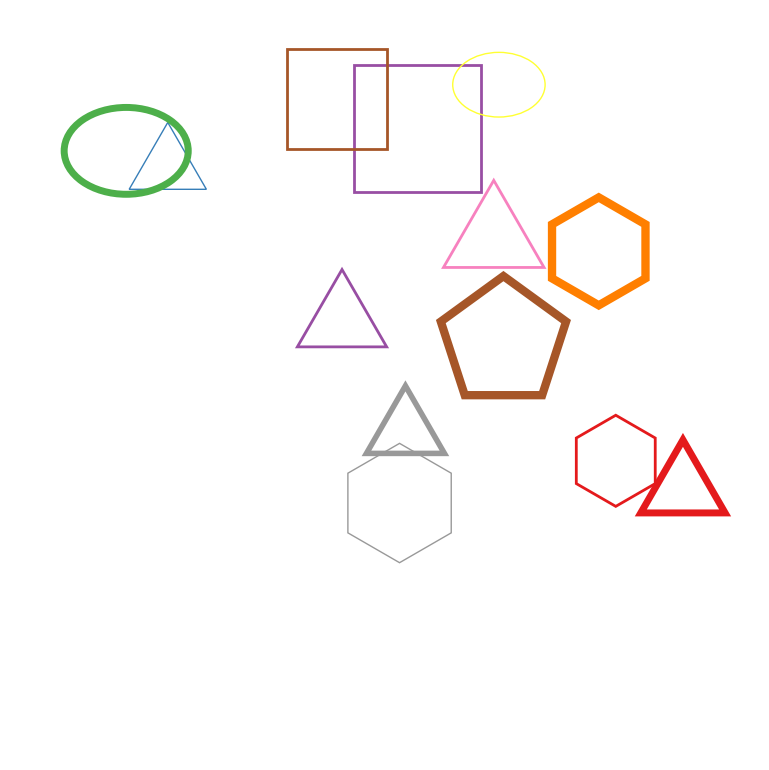[{"shape": "hexagon", "thickness": 1, "radius": 0.3, "center": [0.8, 0.402]}, {"shape": "triangle", "thickness": 2.5, "radius": 0.32, "center": [0.887, 0.365]}, {"shape": "triangle", "thickness": 0.5, "radius": 0.29, "center": [0.218, 0.783]}, {"shape": "oval", "thickness": 2.5, "radius": 0.4, "center": [0.164, 0.804]}, {"shape": "triangle", "thickness": 1, "radius": 0.33, "center": [0.444, 0.583]}, {"shape": "square", "thickness": 1, "radius": 0.41, "center": [0.542, 0.833]}, {"shape": "hexagon", "thickness": 3, "radius": 0.35, "center": [0.778, 0.674]}, {"shape": "oval", "thickness": 0.5, "radius": 0.3, "center": [0.648, 0.89]}, {"shape": "square", "thickness": 1, "radius": 0.33, "center": [0.438, 0.871]}, {"shape": "pentagon", "thickness": 3, "radius": 0.43, "center": [0.654, 0.556]}, {"shape": "triangle", "thickness": 1, "radius": 0.38, "center": [0.641, 0.69]}, {"shape": "triangle", "thickness": 2, "radius": 0.29, "center": [0.527, 0.44]}, {"shape": "hexagon", "thickness": 0.5, "radius": 0.39, "center": [0.519, 0.347]}]